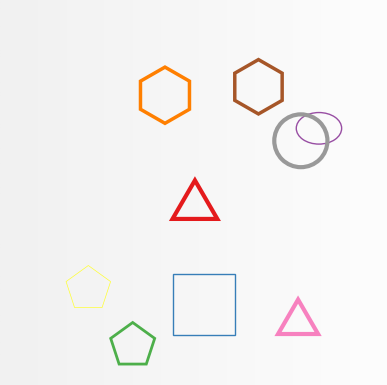[{"shape": "triangle", "thickness": 3, "radius": 0.33, "center": [0.503, 0.465]}, {"shape": "square", "thickness": 1, "radius": 0.4, "center": [0.526, 0.209]}, {"shape": "pentagon", "thickness": 2, "radius": 0.3, "center": [0.342, 0.103]}, {"shape": "oval", "thickness": 1, "radius": 0.29, "center": [0.823, 0.667]}, {"shape": "hexagon", "thickness": 2.5, "radius": 0.36, "center": [0.426, 0.753]}, {"shape": "pentagon", "thickness": 0.5, "radius": 0.3, "center": [0.228, 0.25]}, {"shape": "hexagon", "thickness": 2.5, "radius": 0.35, "center": [0.667, 0.775]}, {"shape": "triangle", "thickness": 3, "radius": 0.3, "center": [0.769, 0.162]}, {"shape": "circle", "thickness": 3, "radius": 0.34, "center": [0.776, 0.634]}]